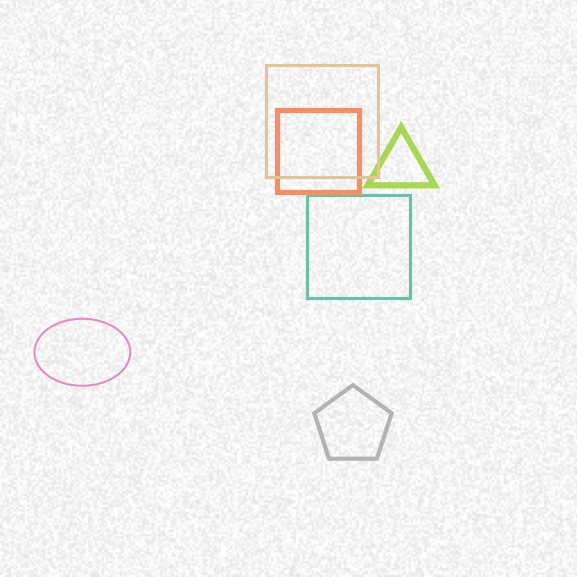[{"shape": "square", "thickness": 1.5, "radius": 0.45, "center": [0.621, 0.572]}, {"shape": "square", "thickness": 2.5, "radius": 0.36, "center": [0.551, 0.737]}, {"shape": "oval", "thickness": 1, "radius": 0.41, "center": [0.143, 0.389]}, {"shape": "triangle", "thickness": 3, "radius": 0.34, "center": [0.695, 0.712]}, {"shape": "square", "thickness": 1.5, "radius": 0.48, "center": [0.557, 0.79]}, {"shape": "pentagon", "thickness": 2, "radius": 0.35, "center": [0.611, 0.262]}]